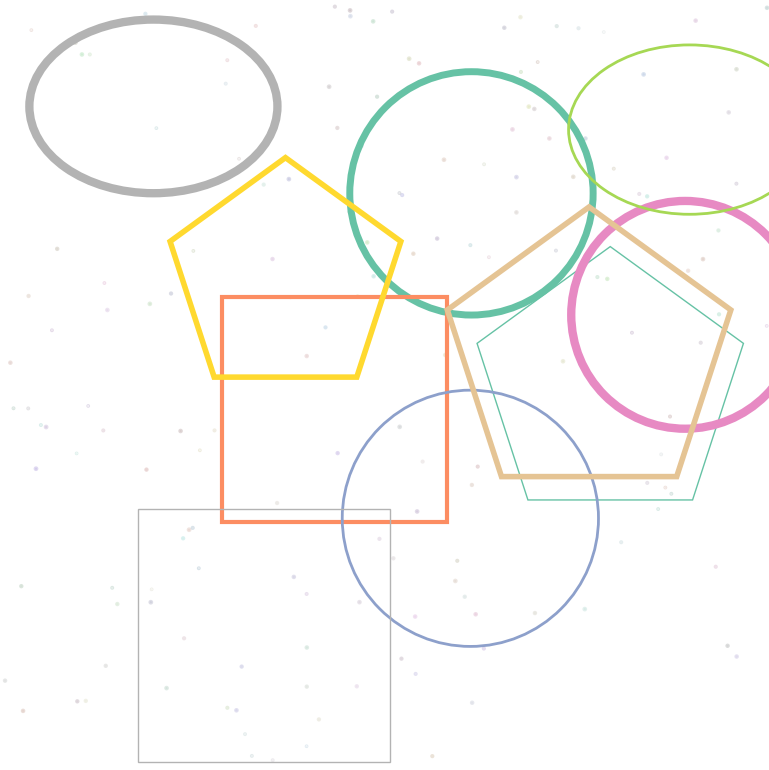[{"shape": "circle", "thickness": 2.5, "radius": 0.79, "center": [0.612, 0.749]}, {"shape": "pentagon", "thickness": 0.5, "radius": 0.91, "center": [0.793, 0.498]}, {"shape": "square", "thickness": 1.5, "radius": 0.73, "center": [0.435, 0.469]}, {"shape": "circle", "thickness": 1, "radius": 0.83, "center": [0.611, 0.327]}, {"shape": "circle", "thickness": 3, "radius": 0.74, "center": [0.89, 0.591]}, {"shape": "oval", "thickness": 1, "radius": 0.79, "center": [0.896, 0.832]}, {"shape": "pentagon", "thickness": 2, "radius": 0.79, "center": [0.371, 0.638]}, {"shape": "pentagon", "thickness": 2, "radius": 0.97, "center": [0.765, 0.538]}, {"shape": "oval", "thickness": 3, "radius": 0.81, "center": [0.199, 0.862]}, {"shape": "square", "thickness": 0.5, "radius": 0.82, "center": [0.343, 0.175]}]